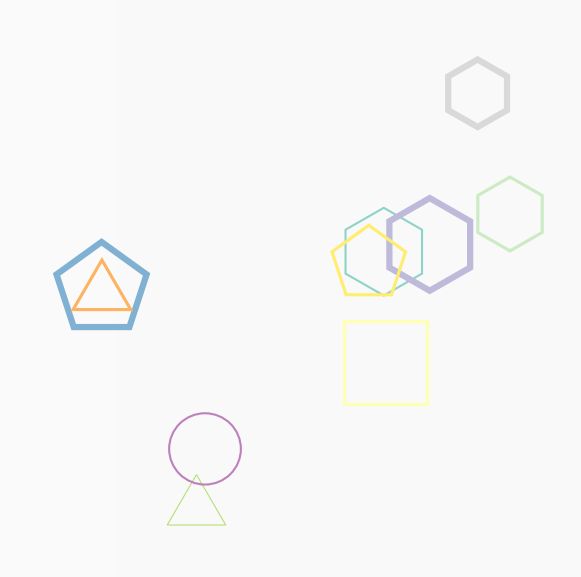[{"shape": "hexagon", "thickness": 1, "radius": 0.38, "center": [0.66, 0.563]}, {"shape": "square", "thickness": 1.5, "radius": 0.36, "center": [0.664, 0.371]}, {"shape": "hexagon", "thickness": 3, "radius": 0.4, "center": [0.739, 0.576]}, {"shape": "pentagon", "thickness": 3, "radius": 0.41, "center": [0.175, 0.499]}, {"shape": "triangle", "thickness": 1.5, "radius": 0.29, "center": [0.175, 0.492]}, {"shape": "triangle", "thickness": 0.5, "radius": 0.29, "center": [0.338, 0.119]}, {"shape": "hexagon", "thickness": 3, "radius": 0.29, "center": [0.822, 0.838]}, {"shape": "circle", "thickness": 1, "radius": 0.31, "center": [0.353, 0.222]}, {"shape": "hexagon", "thickness": 1.5, "radius": 0.32, "center": [0.877, 0.629]}, {"shape": "pentagon", "thickness": 1.5, "radius": 0.33, "center": [0.634, 0.543]}]